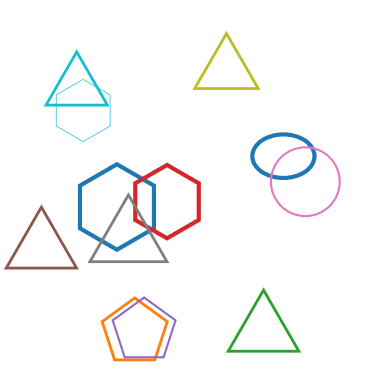[{"shape": "hexagon", "thickness": 3, "radius": 0.55, "center": [0.304, 0.462]}, {"shape": "oval", "thickness": 3, "radius": 0.4, "center": [0.736, 0.594]}, {"shape": "pentagon", "thickness": 2, "radius": 0.44, "center": [0.35, 0.137]}, {"shape": "triangle", "thickness": 2, "radius": 0.53, "center": [0.685, 0.141]}, {"shape": "hexagon", "thickness": 3, "radius": 0.48, "center": [0.434, 0.476]}, {"shape": "pentagon", "thickness": 1.5, "radius": 0.43, "center": [0.374, 0.141]}, {"shape": "triangle", "thickness": 2, "radius": 0.53, "center": [0.108, 0.356]}, {"shape": "circle", "thickness": 1.5, "radius": 0.45, "center": [0.793, 0.528]}, {"shape": "triangle", "thickness": 2, "radius": 0.58, "center": [0.334, 0.378]}, {"shape": "triangle", "thickness": 2, "radius": 0.48, "center": [0.588, 0.818]}, {"shape": "hexagon", "thickness": 0.5, "radius": 0.4, "center": [0.216, 0.713]}, {"shape": "triangle", "thickness": 2, "radius": 0.46, "center": [0.199, 0.773]}]